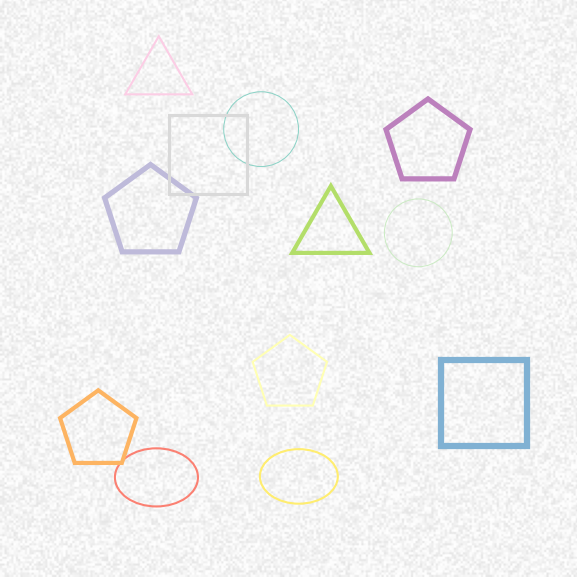[{"shape": "circle", "thickness": 0.5, "radius": 0.32, "center": [0.452, 0.776]}, {"shape": "pentagon", "thickness": 1, "radius": 0.34, "center": [0.502, 0.352]}, {"shape": "pentagon", "thickness": 2.5, "radius": 0.42, "center": [0.261, 0.631]}, {"shape": "oval", "thickness": 1, "radius": 0.36, "center": [0.271, 0.172]}, {"shape": "square", "thickness": 3, "radius": 0.37, "center": [0.838, 0.301]}, {"shape": "pentagon", "thickness": 2, "radius": 0.35, "center": [0.17, 0.254]}, {"shape": "triangle", "thickness": 2, "radius": 0.39, "center": [0.573, 0.6]}, {"shape": "triangle", "thickness": 1, "radius": 0.34, "center": [0.275, 0.869]}, {"shape": "square", "thickness": 1.5, "radius": 0.34, "center": [0.36, 0.732]}, {"shape": "pentagon", "thickness": 2.5, "radius": 0.38, "center": [0.741, 0.751]}, {"shape": "circle", "thickness": 0.5, "radius": 0.29, "center": [0.724, 0.596]}, {"shape": "oval", "thickness": 1, "radius": 0.34, "center": [0.518, 0.174]}]